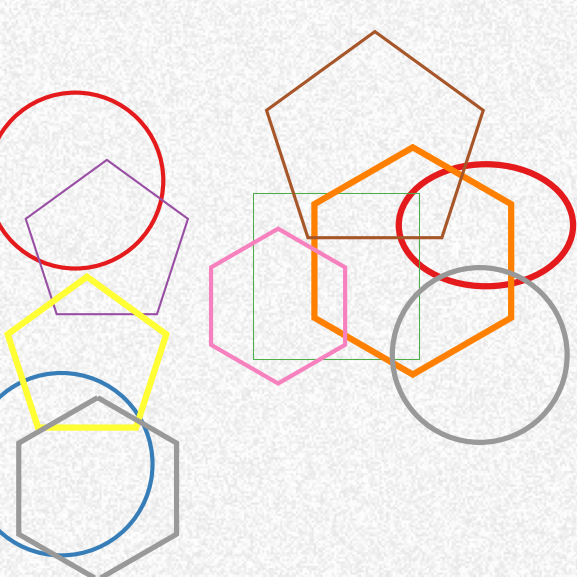[{"shape": "oval", "thickness": 3, "radius": 0.75, "center": [0.841, 0.609]}, {"shape": "circle", "thickness": 2, "radius": 0.76, "center": [0.13, 0.686]}, {"shape": "circle", "thickness": 2, "radius": 0.79, "center": [0.106, 0.195]}, {"shape": "square", "thickness": 0.5, "radius": 0.72, "center": [0.583, 0.521]}, {"shape": "pentagon", "thickness": 1, "radius": 0.74, "center": [0.185, 0.575]}, {"shape": "hexagon", "thickness": 3, "radius": 0.98, "center": [0.715, 0.547]}, {"shape": "pentagon", "thickness": 3, "radius": 0.72, "center": [0.151, 0.376]}, {"shape": "pentagon", "thickness": 1.5, "radius": 0.99, "center": [0.649, 0.747]}, {"shape": "hexagon", "thickness": 2, "radius": 0.67, "center": [0.482, 0.469]}, {"shape": "circle", "thickness": 2.5, "radius": 0.76, "center": [0.831, 0.384]}, {"shape": "hexagon", "thickness": 2.5, "radius": 0.79, "center": [0.169, 0.153]}]